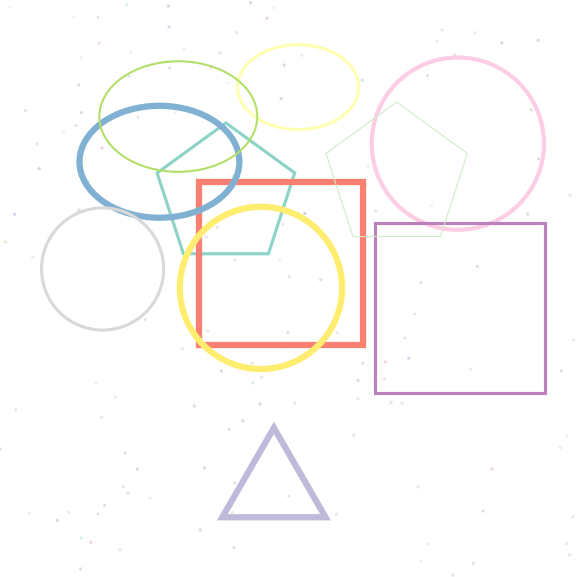[{"shape": "pentagon", "thickness": 1.5, "radius": 0.63, "center": [0.391, 0.661]}, {"shape": "oval", "thickness": 1.5, "radius": 0.52, "center": [0.516, 0.848]}, {"shape": "triangle", "thickness": 3, "radius": 0.52, "center": [0.474, 0.155]}, {"shape": "square", "thickness": 3, "radius": 0.71, "center": [0.487, 0.543]}, {"shape": "oval", "thickness": 3, "radius": 0.69, "center": [0.276, 0.719]}, {"shape": "oval", "thickness": 1, "radius": 0.68, "center": [0.309, 0.797]}, {"shape": "circle", "thickness": 2, "radius": 0.75, "center": [0.793, 0.75]}, {"shape": "circle", "thickness": 1.5, "radius": 0.53, "center": [0.178, 0.533]}, {"shape": "square", "thickness": 1.5, "radius": 0.74, "center": [0.796, 0.466]}, {"shape": "pentagon", "thickness": 0.5, "radius": 0.64, "center": [0.687, 0.694]}, {"shape": "circle", "thickness": 3, "radius": 0.7, "center": [0.452, 0.501]}]